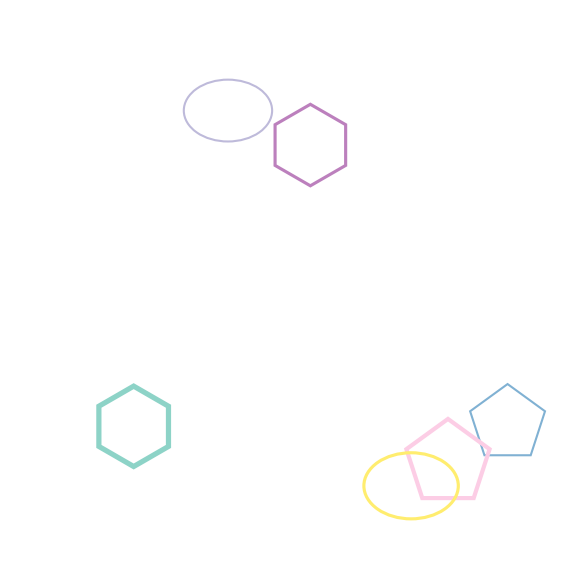[{"shape": "hexagon", "thickness": 2.5, "radius": 0.35, "center": [0.231, 0.261]}, {"shape": "oval", "thickness": 1, "radius": 0.38, "center": [0.395, 0.808]}, {"shape": "pentagon", "thickness": 1, "radius": 0.34, "center": [0.879, 0.266]}, {"shape": "pentagon", "thickness": 2, "radius": 0.38, "center": [0.776, 0.198]}, {"shape": "hexagon", "thickness": 1.5, "radius": 0.35, "center": [0.537, 0.748]}, {"shape": "oval", "thickness": 1.5, "radius": 0.41, "center": [0.712, 0.158]}]